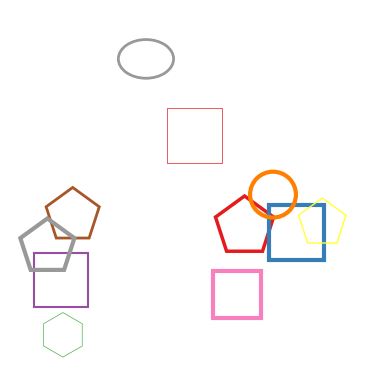[{"shape": "square", "thickness": 0.5, "radius": 0.36, "center": [0.505, 0.648]}, {"shape": "pentagon", "thickness": 2.5, "radius": 0.4, "center": [0.635, 0.412]}, {"shape": "square", "thickness": 3, "radius": 0.36, "center": [0.77, 0.397]}, {"shape": "hexagon", "thickness": 0.5, "radius": 0.29, "center": [0.163, 0.13]}, {"shape": "square", "thickness": 1.5, "radius": 0.35, "center": [0.159, 0.273]}, {"shape": "circle", "thickness": 3, "radius": 0.3, "center": [0.709, 0.494]}, {"shape": "pentagon", "thickness": 1, "radius": 0.32, "center": [0.837, 0.421]}, {"shape": "pentagon", "thickness": 2, "radius": 0.36, "center": [0.189, 0.44]}, {"shape": "square", "thickness": 3, "radius": 0.31, "center": [0.616, 0.234]}, {"shape": "oval", "thickness": 2, "radius": 0.36, "center": [0.379, 0.847]}, {"shape": "pentagon", "thickness": 3, "radius": 0.37, "center": [0.123, 0.359]}]